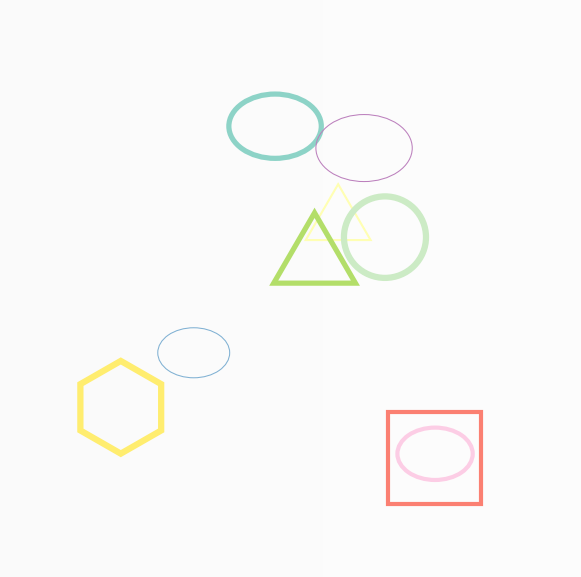[{"shape": "oval", "thickness": 2.5, "radius": 0.4, "center": [0.473, 0.781]}, {"shape": "triangle", "thickness": 1, "radius": 0.32, "center": [0.582, 0.616]}, {"shape": "square", "thickness": 2, "radius": 0.4, "center": [0.748, 0.207]}, {"shape": "oval", "thickness": 0.5, "radius": 0.31, "center": [0.333, 0.388]}, {"shape": "triangle", "thickness": 2.5, "radius": 0.41, "center": [0.541, 0.549]}, {"shape": "oval", "thickness": 2, "radius": 0.32, "center": [0.748, 0.213]}, {"shape": "oval", "thickness": 0.5, "radius": 0.41, "center": [0.626, 0.743]}, {"shape": "circle", "thickness": 3, "radius": 0.35, "center": [0.662, 0.588]}, {"shape": "hexagon", "thickness": 3, "radius": 0.4, "center": [0.208, 0.294]}]